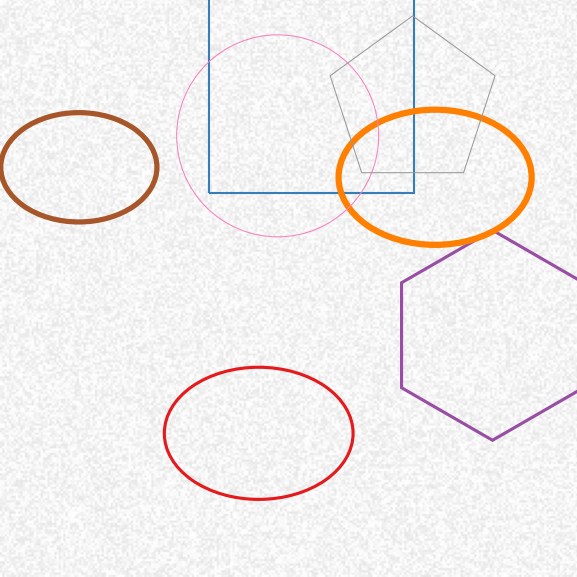[{"shape": "oval", "thickness": 1.5, "radius": 0.82, "center": [0.448, 0.249]}, {"shape": "square", "thickness": 1, "radius": 0.89, "center": [0.539, 0.842]}, {"shape": "hexagon", "thickness": 1.5, "radius": 0.91, "center": [0.853, 0.419]}, {"shape": "oval", "thickness": 3, "radius": 0.84, "center": [0.753, 0.692]}, {"shape": "oval", "thickness": 2.5, "radius": 0.68, "center": [0.137, 0.709]}, {"shape": "circle", "thickness": 0.5, "radius": 0.87, "center": [0.481, 0.764]}, {"shape": "pentagon", "thickness": 0.5, "radius": 0.75, "center": [0.714, 0.822]}]